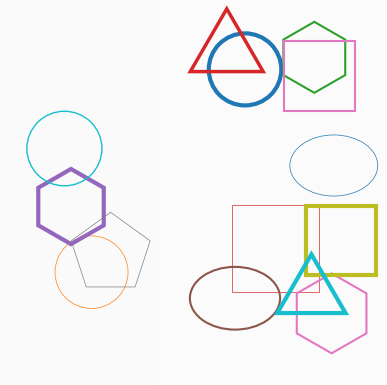[{"shape": "circle", "thickness": 3, "radius": 0.47, "center": [0.632, 0.82]}, {"shape": "oval", "thickness": 0.5, "radius": 0.57, "center": [0.861, 0.57]}, {"shape": "circle", "thickness": 0.5, "radius": 0.47, "center": [0.236, 0.293]}, {"shape": "hexagon", "thickness": 1.5, "radius": 0.46, "center": [0.811, 0.851]}, {"shape": "triangle", "thickness": 2.5, "radius": 0.54, "center": [0.585, 0.868]}, {"shape": "square", "thickness": 0.5, "radius": 0.56, "center": [0.711, 0.354]}, {"shape": "hexagon", "thickness": 3, "radius": 0.49, "center": [0.183, 0.464]}, {"shape": "oval", "thickness": 1.5, "radius": 0.58, "center": [0.606, 0.225]}, {"shape": "hexagon", "thickness": 1.5, "radius": 0.52, "center": [0.856, 0.186]}, {"shape": "square", "thickness": 1.5, "radius": 0.45, "center": [0.825, 0.802]}, {"shape": "pentagon", "thickness": 0.5, "radius": 0.54, "center": [0.286, 0.341]}, {"shape": "square", "thickness": 3, "radius": 0.45, "center": [0.88, 0.375]}, {"shape": "circle", "thickness": 1, "radius": 0.48, "center": [0.166, 0.614]}, {"shape": "triangle", "thickness": 3, "radius": 0.51, "center": [0.804, 0.238]}]